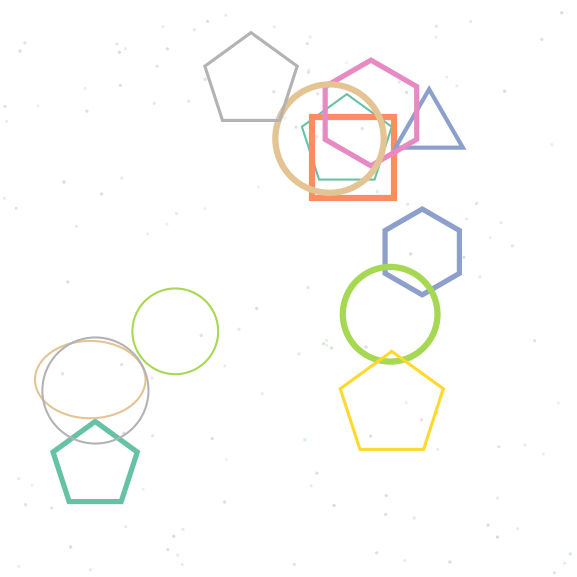[{"shape": "pentagon", "thickness": 1, "radius": 0.41, "center": [0.601, 0.754]}, {"shape": "pentagon", "thickness": 2.5, "radius": 0.38, "center": [0.165, 0.193]}, {"shape": "square", "thickness": 3, "radius": 0.35, "center": [0.611, 0.727]}, {"shape": "triangle", "thickness": 2, "radius": 0.34, "center": [0.743, 0.777]}, {"shape": "hexagon", "thickness": 2.5, "radius": 0.37, "center": [0.731, 0.563]}, {"shape": "hexagon", "thickness": 2.5, "radius": 0.46, "center": [0.642, 0.804]}, {"shape": "circle", "thickness": 3, "radius": 0.41, "center": [0.676, 0.455]}, {"shape": "circle", "thickness": 1, "radius": 0.37, "center": [0.304, 0.425]}, {"shape": "pentagon", "thickness": 1.5, "radius": 0.47, "center": [0.678, 0.297]}, {"shape": "circle", "thickness": 3, "radius": 0.47, "center": [0.571, 0.759]}, {"shape": "oval", "thickness": 1, "radius": 0.48, "center": [0.156, 0.342]}, {"shape": "pentagon", "thickness": 1.5, "radius": 0.42, "center": [0.435, 0.859]}, {"shape": "circle", "thickness": 1, "radius": 0.46, "center": [0.165, 0.323]}]